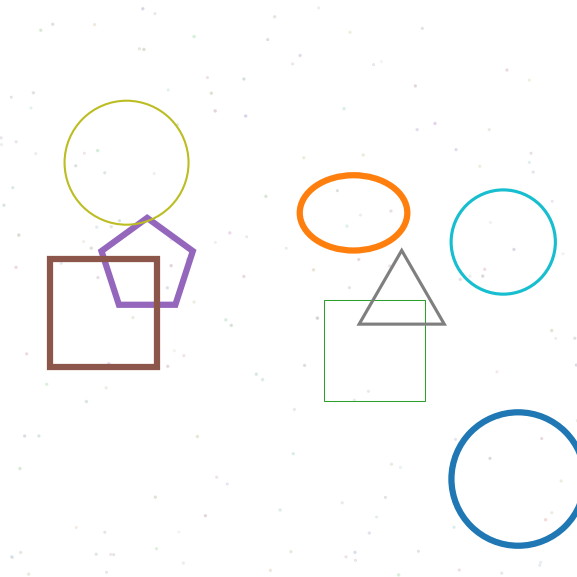[{"shape": "circle", "thickness": 3, "radius": 0.58, "center": [0.897, 0.17]}, {"shape": "oval", "thickness": 3, "radius": 0.47, "center": [0.612, 0.631]}, {"shape": "square", "thickness": 0.5, "radius": 0.44, "center": [0.648, 0.393]}, {"shape": "pentagon", "thickness": 3, "radius": 0.42, "center": [0.255, 0.539]}, {"shape": "square", "thickness": 3, "radius": 0.46, "center": [0.18, 0.457]}, {"shape": "triangle", "thickness": 1.5, "radius": 0.43, "center": [0.696, 0.48]}, {"shape": "circle", "thickness": 1, "radius": 0.54, "center": [0.219, 0.717]}, {"shape": "circle", "thickness": 1.5, "radius": 0.45, "center": [0.871, 0.58]}]